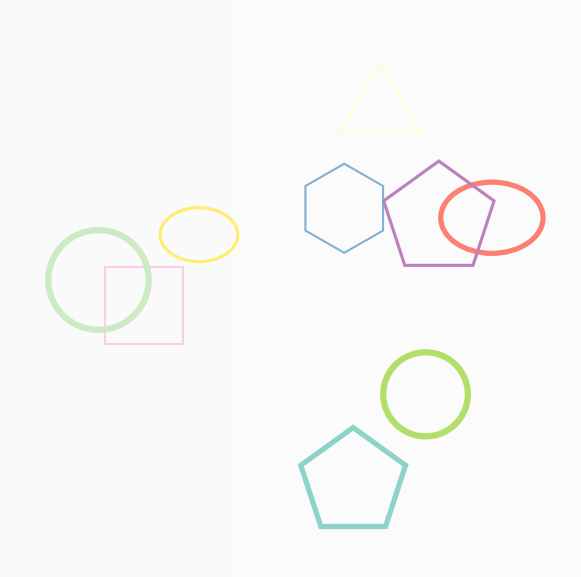[{"shape": "pentagon", "thickness": 2.5, "radius": 0.47, "center": [0.608, 0.164]}, {"shape": "triangle", "thickness": 0.5, "radius": 0.4, "center": [0.653, 0.81]}, {"shape": "oval", "thickness": 2.5, "radius": 0.44, "center": [0.846, 0.622]}, {"shape": "hexagon", "thickness": 1, "radius": 0.39, "center": [0.592, 0.638]}, {"shape": "circle", "thickness": 3, "radius": 0.36, "center": [0.732, 0.316]}, {"shape": "square", "thickness": 1, "radius": 0.34, "center": [0.248, 0.47]}, {"shape": "pentagon", "thickness": 1.5, "radius": 0.5, "center": [0.755, 0.62]}, {"shape": "circle", "thickness": 3, "radius": 0.43, "center": [0.169, 0.514]}, {"shape": "oval", "thickness": 1.5, "radius": 0.33, "center": [0.342, 0.593]}]